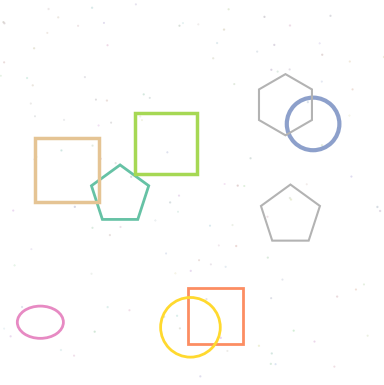[{"shape": "pentagon", "thickness": 2, "radius": 0.39, "center": [0.312, 0.493]}, {"shape": "square", "thickness": 2, "radius": 0.36, "center": [0.559, 0.179]}, {"shape": "circle", "thickness": 3, "radius": 0.34, "center": [0.813, 0.678]}, {"shape": "oval", "thickness": 2, "radius": 0.3, "center": [0.105, 0.163]}, {"shape": "square", "thickness": 2.5, "radius": 0.4, "center": [0.431, 0.627]}, {"shape": "circle", "thickness": 2, "radius": 0.39, "center": [0.495, 0.15]}, {"shape": "square", "thickness": 2.5, "radius": 0.41, "center": [0.173, 0.558]}, {"shape": "hexagon", "thickness": 1.5, "radius": 0.4, "center": [0.741, 0.728]}, {"shape": "pentagon", "thickness": 1.5, "radius": 0.4, "center": [0.754, 0.44]}]